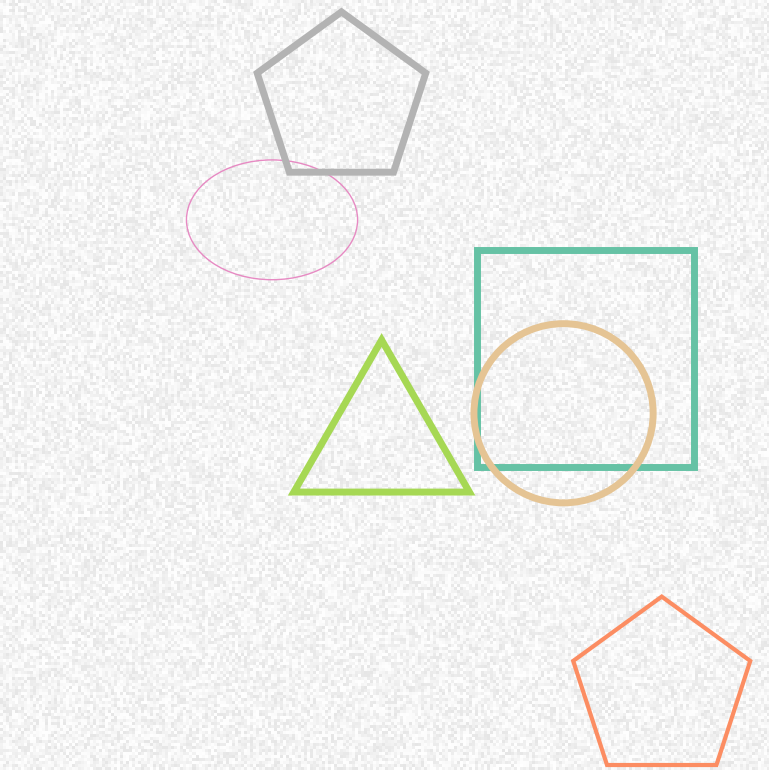[{"shape": "square", "thickness": 2.5, "radius": 0.7, "center": [0.76, 0.534]}, {"shape": "pentagon", "thickness": 1.5, "radius": 0.6, "center": [0.859, 0.104]}, {"shape": "oval", "thickness": 0.5, "radius": 0.56, "center": [0.353, 0.715]}, {"shape": "triangle", "thickness": 2.5, "radius": 0.66, "center": [0.496, 0.427]}, {"shape": "circle", "thickness": 2.5, "radius": 0.58, "center": [0.732, 0.463]}, {"shape": "pentagon", "thickness": 2.5, "radius": 0.58, "center": [0.443, 0.869]}]